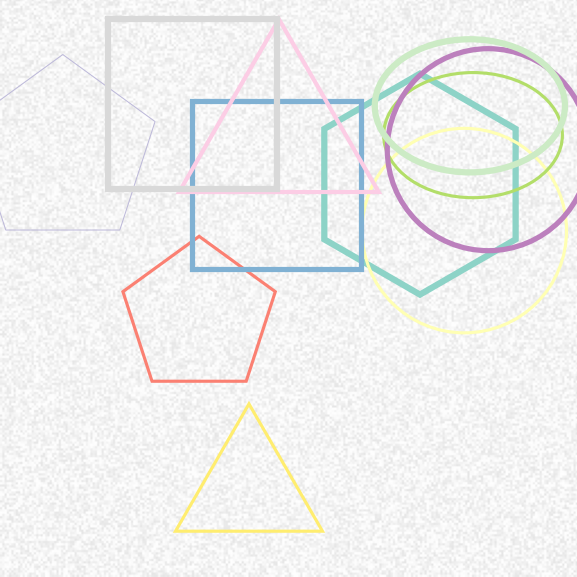[{"shape": "hexagon", "thickness": 3, "radius": 0.96, "center": [0.727, 0.68]}, {"shape": "circle", "thickness": 1.5, "radius": 0.89, "center": [0.804, 0.6]}, {"shape": "pentagon", "thickness": 0.5, "radius": 0.84, "center": [0.109, 0.737]}, {"shape": "pentagon", "thickness": 1.5, "radius": 0.69, "center": [0.345, 0.451]}, {"shape": "square", "thickness": 2.5, "radius": 0.73, "center": [0.479, 0.679]}, {"shape": "oval", "thickness": 1.5, "radius": 0.77, "center": [0.819, 0.765]}, {"shape": "triangle", "thickness": 2, "radius": 1.0, "center": [0.483, 0.766]}, {"shape": "square", "thickness": 3, "radius": 0.73, "center": [0.334, 0.819]}, {"shape": "circle", "thickness": 2.5, "radius": 0.87, "center": [0.845, 0.74]}, {"shape": "oval", "thickness": 3, "radius": 0.82, "center": [0.814, 0.816]}, {"shape": "triangle", "thickness": 1.5, "radius": 0.73, "center": [0.431, 0.153]}]